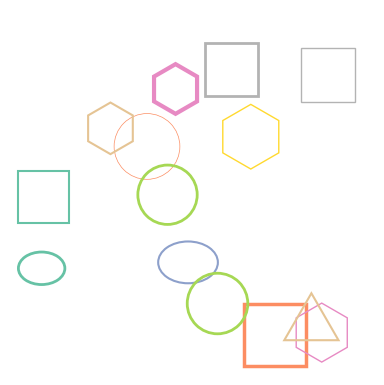[{"shape": "oval", "thickness": 2, "radius": 0.3, "center": [0.108, 0.303]}, {"shape": "square", "thickness": 1.5, "radius": 0.33, "center": [0.113, 0.488]}, {"shape": "square", "thickness": 2.5, "radius": 0.41, "center": [0.714, 0.13]}, {"shape": "circle", "thickness": 0.5, "radius": 0.43, "center": [0.382, 0.62]}, {"shape": "oval", "thickness": 1.5, "radius": 0.39, "center": [0.488, 0.319]}, {"shape": "hexagon", "thickness": 3, "radius": 0.32, "center": [0.456, 0.769]}, {"shape": "hexagon", "thickness": 1, "radius": 0.38, "center": [0.836, 0.136]}, {"shape": "circle", "thickness": 2, "radius": 0.39, "center": [0.435, 0.494]}, {"shape": "circle", "thickness": 2, "radius": 0.39, "center": [0.565, 0.212]}, {"shape": "hexagon", "thickness": 1, "radius": 0.42, "center": [0.651, 0.645]}, {"shape": "triangle", "thickness": 1.5, "radius": 0.41, "center": [0.809, 0.157]}, {"shape": "hexagon", "thickness": 1.5, "radius": 0.34, "center": [0.287, 0.667]}, {"shape": "square", "thickness": 1, "radius": 0.35, "center": [0.852, 0.806]}, {"shape": "square", "thickness": 2, "radius": 0.35, "center": [0.601, 0.819]}]